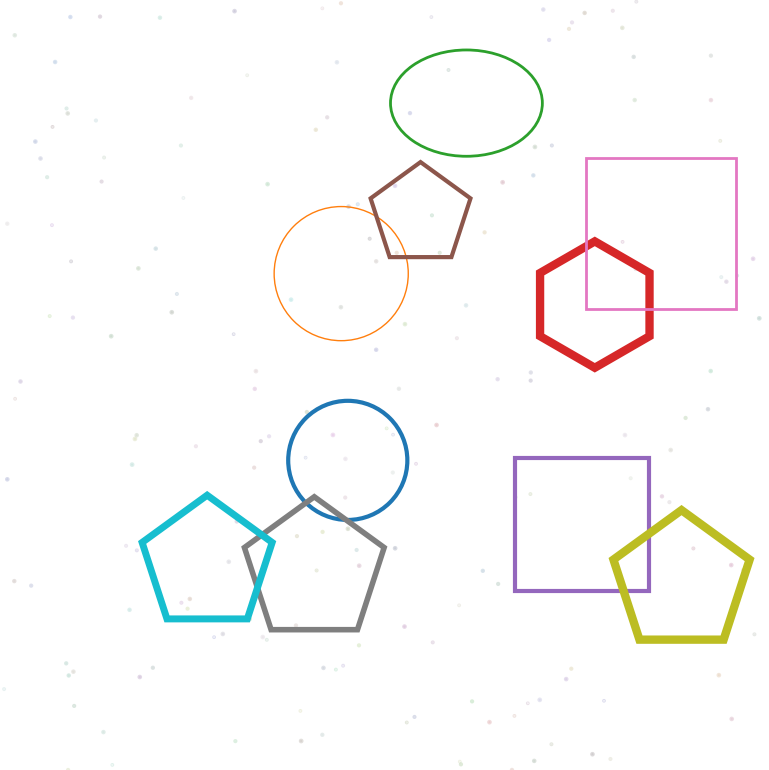[{"shape": "circle", "thickness": 1.5, "radius": 0.39, "center": [0.452, 0.402]}, {"shape": "circle", "thickness": 0.5, "radius": 0.44, "center": [0.443, 0.645]}, {"shape": "oval", "thickness": 1, "radius": 0.49, "center": [0.606, 0.866]}, {"shape": "hexagon", "thickness": 3, "radius": 0.41, "center": [0.772, 0.604]}, {"shape": "square", "thickness": 1.5, "radius": 0.43, "center": [0.756, 0.319]}, {"shape": "pentagon", "thickness": 1.5, "radius": 0.34, "center": [0.546, 0.721]}, {"shape": "square", "thickness": 1, "radius": 0.49, "center": [0.858, 0.697]}, {"shape": "pentagon", "thickness": 2, "radius": 0.48, "center": [0.408, 0.259]}, {"shape": "pentagon", "thickness": 3, "radius": 0.46, "center": [0.885, 0.245]}, {"shape": "pentagon", "thickness": 2.5, "radius": 0.44, "center": [0.269, 0.268]}]